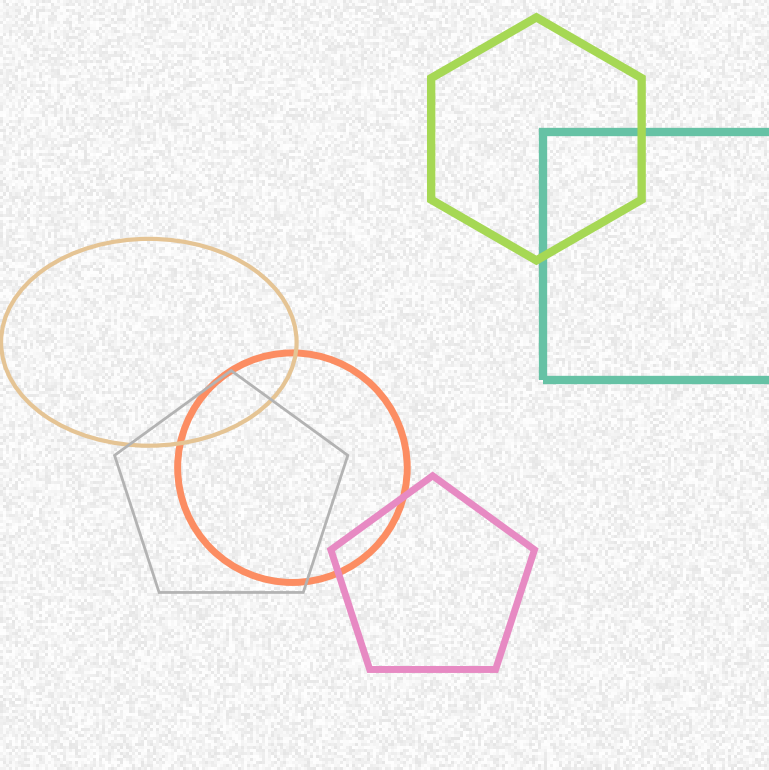[{"shape": "square", "thickness": 3, "radius": 0.81, "center": [0.866, 0.667]}, {"shape": "circle", "thickness": 2.5, "radius": 0.75, "center": [0.38, 0.393]}, {"shape": "pentagon", "thickness": 2.5, "radius": 0.7, "center": [0.562, 0.243]}, {"shape": "hexagon", "thickness": 3, "radius": 0.79, "center": [0.697, 0.82]}, {"shape": "oval", "thickness": 1.5, "radius": 0.96, "center": [0.193, 0.555]}, {"shape": "pentagon", "thickness": 1, "radius": 0.8, "center": [0.3, 0.359]}]